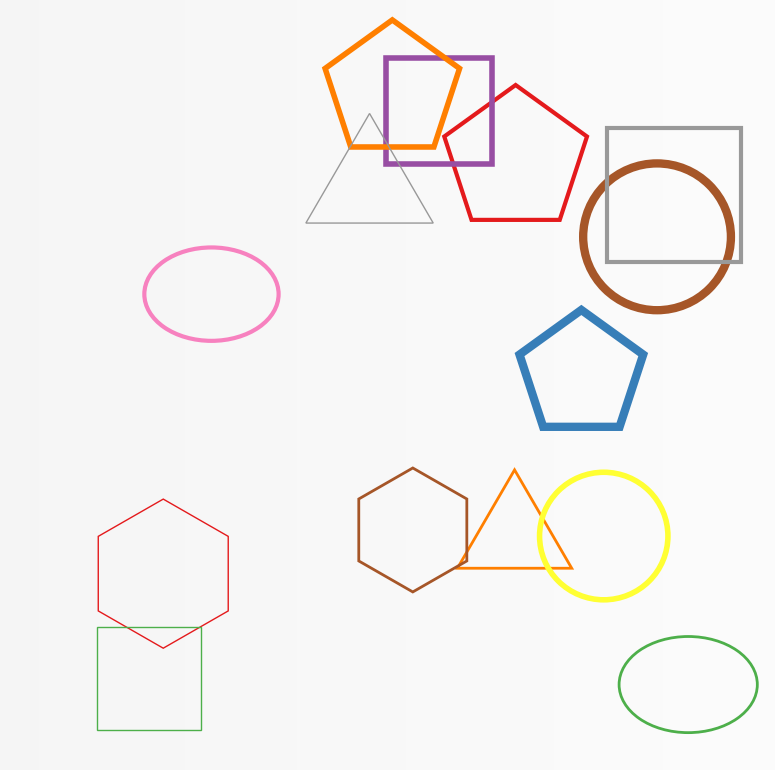[{"shape": "pentagon", "thickness": 1.5, "radius": 0.48, "center": [0.665, 0.793]}, {"shape": "hexagon", "thickness": 0.5, "radius": 0.48, "center": [0.211, 0.255]}, {"shape": "pentagon", "thickness": 3, "radius": 0.42, "center": [0.75, 0.514]}, {"shape": "square", "thickness": 0.5, "radius": 0.34, "center": [0.193, 0.118]}, {"shape": "oval", "thickness": 1, "radius": 0.45, "center": [0.888, 0.111]}, {"shape": "square", "thickness": 2, "radius": 0.34, "center": [0.567, 0.855]}, {"shape": "pentagon", "thickness": 2, "radius": 0.46, "center": [0.506, 0.883]}, {"shape": "triangle", "thickness": 1, "radius": 0.43, "center": [0.664, 0.305]}, {"shape": "circle", "thickness": 2, "radius": 0.41, "center": [0.779, 0.304]}, {"shape": "circle", "thickness": 3, "radius": 0.48, "center": [0.848, 0.692]}, {"shape": "hexagon", "thickness": 1, "radius": 0.4, "center": [0.533, 0.312]}, {"shape": "oval", "thickness": 1.5, "radius": 0.43, "center": [0.273, 0.618]}, {"shape": "square", "thickness": 1.5, "radius": 0.43, "center": [0.87, 0.747]}, {"shape": "triangle", "thickness": 0.5, "radius": 0.47, "center": [0.477, 0.758]}]